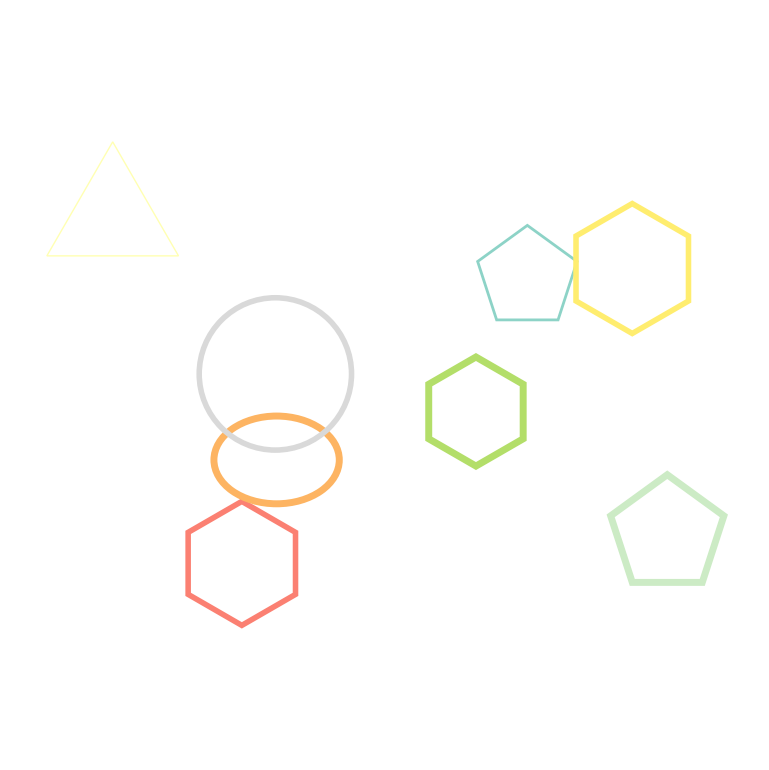[{"shape": "pentagon", "thickness": 1, "radius": 0.34, "center": [0.685, 0.639]}, {"shape": "triangle", "thickness": 0.5, "radius": 0.49, "center": [0.146, 0.717]}, {"shape": "hexagon", "thickness": 2, "radius": 0.4, "center": [0.314, 0.268]}, {"shape": "oval", "thickness": 2.5, "radius": 0.41, "center": [0.359, 0.403]}, {"shape": "hexagon", "thickness": 2.5, "radius": 0.35, "center": [0.618, 0.466]}, {"shape": "circle", "thickness": 2, "radius": 0.49, "center": [0.358, 0.514]}, {"shape": "pentagon", "thickness": 2.5, "radius": 0.39, "center": [0.867, 0.306]}, {"shape": "hexagon", "thickness": 2, "radius": 0.42, "center": [0.821, 0.651]}]